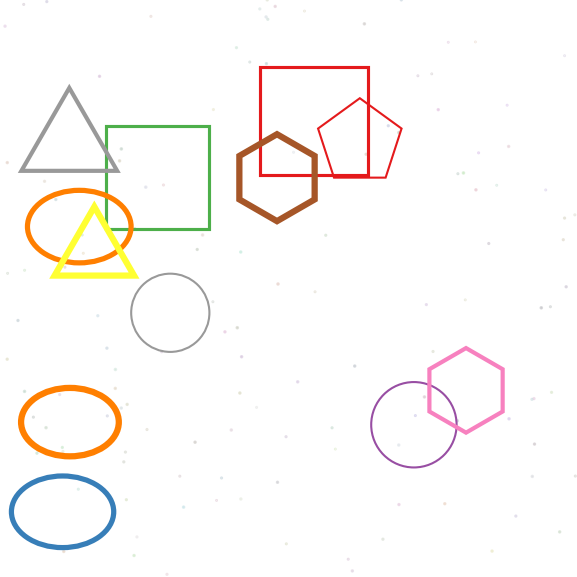[{"shape": "square", "thickness": 1.5, "radius": 0.47, "center": [0.544, 0.789]}, {"shape": "pentagon", "thickness": 1, "radius": 0.38, "center": [0.623, 0.753]}, {"shape": "oval", "thickness": 2.5, "radius": 0.44, "center": [0.108, 0.113]}, {"shape": "square", "thickness": 1.5, "radius": 0.44, "center": [0.273, 0.692]}, {"shape": "circle", "thickness": 1, "radius": 0.37, "center": [0.717, 0.264]}, {"shape": "oval", "thickness": 3, "radius": 0.42, "center": [0.121, 0.268]}, {"shape": "oval", "thickness": 2.5, "radius": 0.45, "center": [0.137, 0.607]}, {"shape": "triangle", "thickness": 3, "radius": 0.4, "center": [0.163, 0.562]}, {"shape": "hexagon", "thickness": 3, "radius": 0.38, "center": [0.48, 0.691]}, {"shape": "hexagon", "thickness": 2, "radius": 0.37, "center": [0.807, 0.323]}, {"shape": "circle", "thickness": 1, "radius": 0.34, "center": [0.295, 0.458]}, {"shape": "triangle", "thickness": 2, "radius": 0.48, "center": [0.12, 0.751]}]